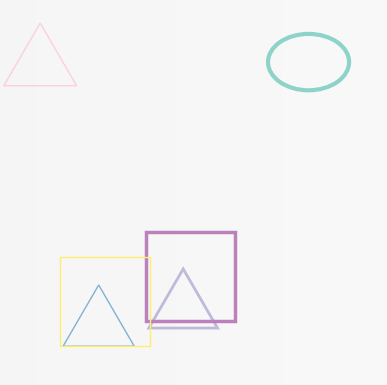[{"shape": "oval", "thickness": 3, "radius": 0.52, "center": [0.796, 0.839]}, {"shape": "triangle", "thickness": 2, "radius": 0.51, "center": [0.473, 0.199]}, {"shape": "triangle", "thickness": 1, "radius": 0.53, "center": [0.255, 0.154]}, {"shape": "triangle", "thickness": 1, "radius": 0.54, "center": [0.104, 0.831]}, {"shape": "square", "thickness": 2.5, "radius": 0.57, "center": [0.491, 0.281]}, {"shape": "square", "thickness": 1, "radius": 0.58, "center": [0.272, 0.216]}]